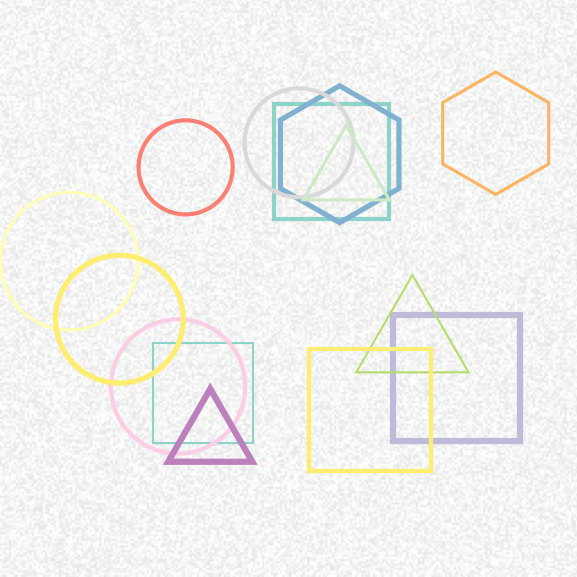[{"shape": "square", "thickness": 1, "radius": 0.43, "center": [0.351, 0.318]}, {"shape": "square", "thickness": 2, "radius": 0.5, "center": [0.574, 0.72]}, {"shape": "circle", "thickness": 1.5, "radius": 0.6, "center": [0.12, 0.547]}, {"shape": "square", "thickness": 3, "radius": 0.55, "center": [0.791, 0.345]}, {"shape": "circle", "thickness": 2, "radius": 0.41, "center": [0.321, 0.709]}, {"shape": "hexagon", "thickness": 2.5, "radius": 0.59, "center": [0.588, 0.732]}, {"shape": "hexagon", "thickness": 1.5, "radius": 0.53, "center": [0.858, 0.768]}, {"shape": "triangle", "thickness": 1, "radius": 0.56, "center": [0.714, 0.411]}, {"shape": "circle", "thickness": 2, "radius": 0.58, "center": [0.308, 0.33]}, {"shape": "circle", "thickness": 2, "radius": 0.47, "center": [0.518, 0.752]}, {"shape": "triangle", "thickness": 3, "radius": 0.42, "center": [0.364, 0.242]}, {"shape": "triangle", "thickness": 1.5, "radius": 0.43, "center": [0.6, 0.696]}, {"shape": "circle", "thickness": 2.5, "radius": 0.55, "center": [0.207, 0.447]}, {"shape": "square", "thickness": 2, "radius": 0.53, "center": [0.641, 0.289]}]